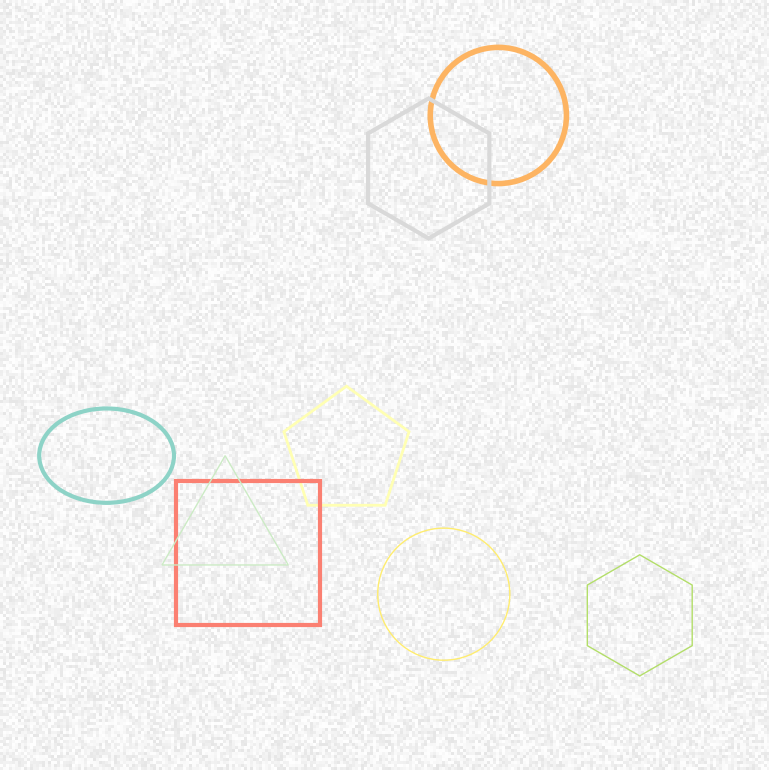[{"shape": "oval", "thickness": 1.5, "radius": 0.44, "center": [0.138, 0.408]}, {"shape": "pentagon", "thickness": 1, "radius": 0.43, "center": [0.45, 0.413]}, {"shape": "square", "thickness": 1.5, "radius": 0.47, "center": [0.322, 0.282]}, {"shape": "circle", "thickness": 2, "radius": 0.44, "center": [0.647, 0.85]}, {"shape": "hexagon", "thickness": 0.5, "radius": 0.39, "center": [0.831, 0.201]}, {"shape": "hexagon", "thickness": 1.5, "radius": 0.45, "center": [0.557, 0.781]}, {"shape": "triangle", "thickness": 0.5, "radius": 0.47, "center": [0.292, 0.314]}, {"shape": "circle", "thickness": 0.5, "radius": 0.43, "center": [0.576, 0.228]}]